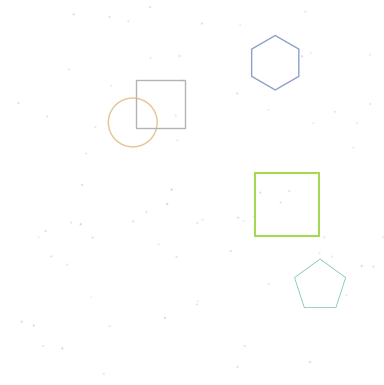[{"shape": "pentagon", "thickness": 0.5, "radius": 0.35, "center": [0.831, 0.257]}, {"shape": "hexagon", "thickness": 1, "radius": 0.35, "center": [0.715, 0.837]}, {"shape": "square", "thickness": 1.5, "radius": 0.41, "center": [0.746, 0.469]}, {"shape": "circle", "thickness": 1, "radius": 0.32, "center": [0.345, 0.682]}, {"shape": "square", "thickness": 1, "radius": 0.31, "center": [0.417, 0.729]}]